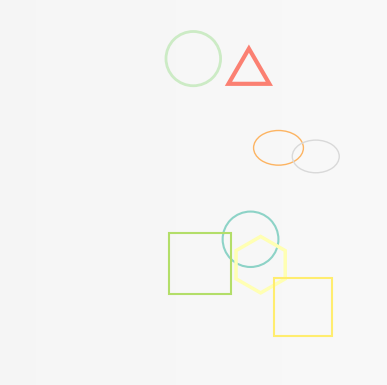[{"shape": "circle", "thickness": 1.5, "radius": 0.36, "center": [0.647, 0.379]}, {"shape": "hexagon", "thickness": 2.5, "radius": 0.37, "center": [0.673, 0.312]}, {"shape": "triangle", "thickness": 3, "radius": 0.3, "center": [0.642, 0.813]}, {"shape": "oval", "thickness": 1, "radius": 0.32, "center": [0.719, 0.616]}, {"shape": "square", "thickness": 1.5, "radius": 0.4, "center": [0.516, 0.316]}, {"shape": "oval", "thickness": 1, "radius": 0.3, "center": [0.815, 0.594]}, {"shape": "circle", "thickness": 2, "radius": 0.35, "center": [0.499, 0.848]}, {"shape": "square", "thickness": 1.5, "radius": 0.37, "center": [0.781, 0.202]}]